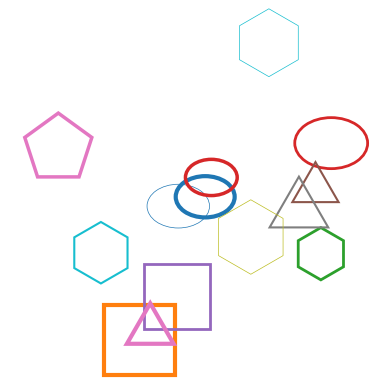[{"shape": "oval", "thickness": 3, "radius": 0.38, "center": [0.533, 0.489]}, {"shape": "oval", "thickness": 0.5, "radius": 0.41, "center": [0.463, 0.465]}, {"shape": "square", "thickness": 3, "radius": 0.46, "center": [0.363, 0.117]}, {"shape": "hexagon", "thickness": 2, "radius": 0.34, "center": [0.833, 0.341]}, {"shape": "oval", "thickness": 2.5, "radius": 0.34, "center": [0.549, 0.539]}, {"shape": "oval", "thickness": 2, "radius": 0.47, "center": [0.86, 0.628]}, {"shape": "square", "thickness": 2, "radius": 0.43, "center": [0.459, 0.23]}, {"shape": "triangle", "thickness": 1.5, "radius": 0.35, "center": [0.819, 0.51]}, {"shape": "pentagon", "thickness": 2.5, "radius": 0.46, "center": [0.151, 0.615]}, {"shape": "triangle", "thickness": 3, "radius": 0.35, "center": [0.39, 0.142]}, {"shape": "triangle", "thickness": 1.5, "radius": 0.44, "center": [0.776, 0.453]}, {"shape": "hexagon", "thickness": 0.5, "radius": 0.48, "center": [0.651, 0.384]}, {"shape": "hexagon", "thickness": 0.5, "radius": 0.44, "center": [0.698, 0.889]}, {"shape": "hexagon", "thickness": 1.5, "radius": 0.4, "center": [0.262, 0.344]}]